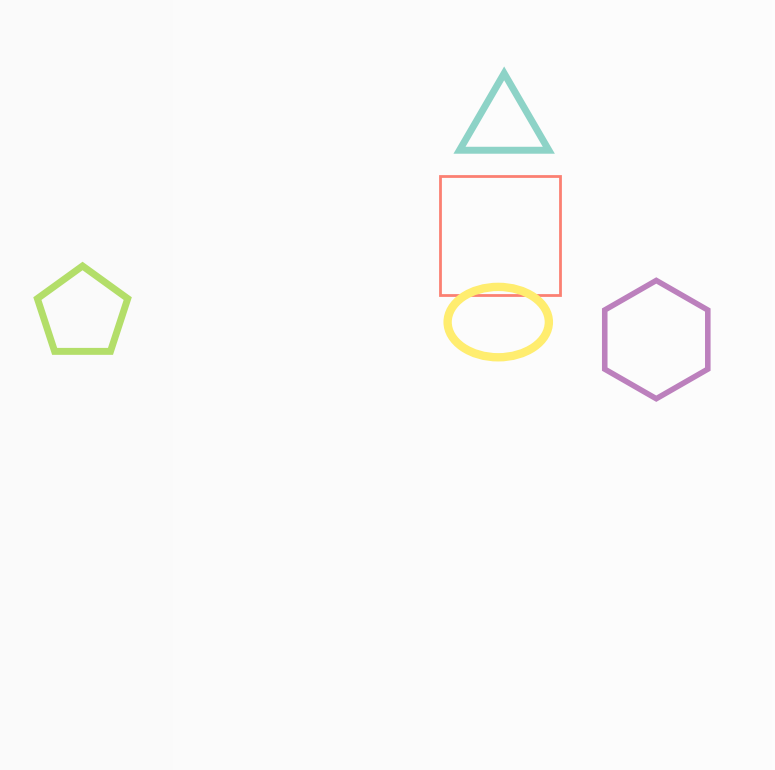[{"shape": "triangle", "thickness": 2.5, "radius": 0.33, "center": [0.651, 0.838]}, {"shape": "square", "thickness": 1, "radius": 0.39, "center": [0.645, 0.694]}, {"shape": "pentagon", "thickness": 2.5, "radius": 0.31, "center": [0.107, 0.593]}, {"shape": "hexagon", "thickness": 2, "radius": 0.38, "center": [0.847, 0.559]}, {"shape": "oval", "thickness": 3, "radius": 0.33, "center": [0.643, 0.582]}]